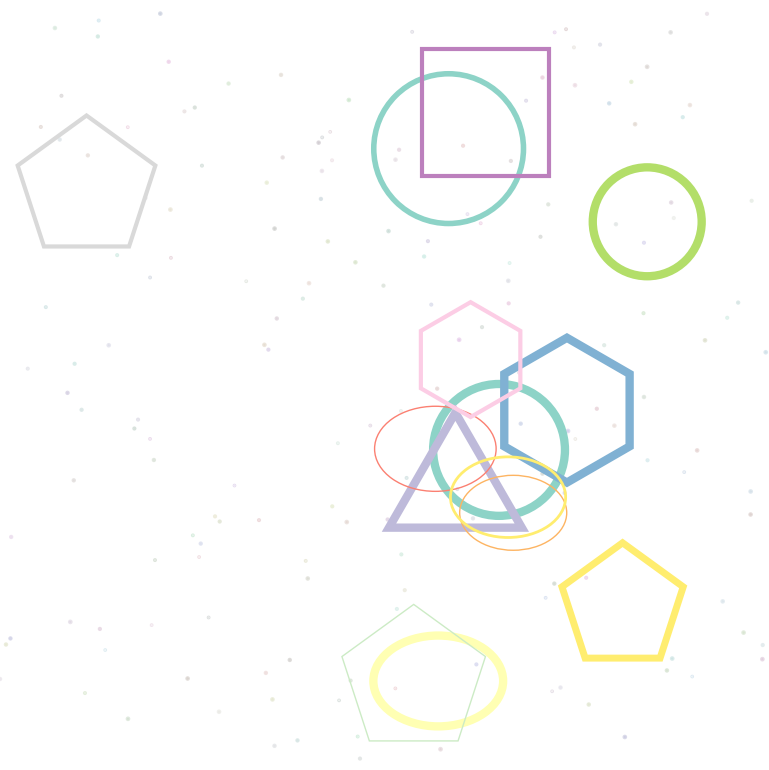[{"shape": "circle", "thickness": 3, "radius": 0.43, "center": [0.648, 0.416]}, {"shape": "circle", "thickness": 2, "radius": 0.49, "center": [0.583, 0.807]}, {"shape": "oval", "thickness": 3, "radius": 0.42, "center": [0.569, 0.116]}, {"shape": "triangle", "thickness": 3, "radius": 0.5, "center": [0.591, 0.365]}, {"shape": "oval", "thickness": 0.5, "radius": 0.39, "center": [0.565, 0.417]}, {"shape": "hexagon", "thickness": 3, "radius": 0.47, "center": [0.736, 0.467]}, {"shape": "oval", "thickness": 0.5, "radius": 0.35, "center": [0.666, 0.334]}, {"shape": "circle", "thickness": 3, "radius": 0.35, "center": [0.841, 0.712]}, {"shape": "hexagon", "thickness": 1.5, "radius": 0.37, "center": [0.611, 0.533]}, {"shape": "pentagon", "thickness": 1.5, "radius": 0.47, "center": [0.112, 0.756]}, {"shape": "square", "thickness": 1.5, "radius": 0.41, "center": [0.63, 0.854]}, {"shape": "pentagon", "thickness": 0.5, "radius": 0.49, "center": [0.537, 0.117]}, {"shape": "pentagon", "thickness": 2.5, "radius": 0.41, "center": [0.809, 0.212]}, {"shape": "oval", "thickness": 1, "radius": 0.37, "center": [0.66, 0.354]}]